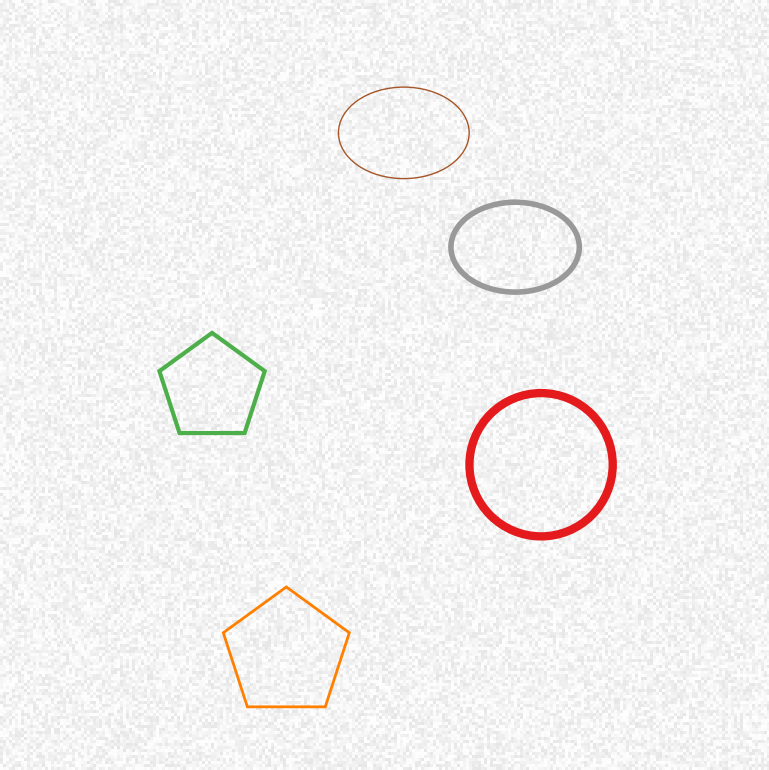[{"shape": "circle", "thickness": 3, "radius": 0.47, "center": [0.703, 0.396]}, {"shape": "pentagon", "thickness": 1.5, "radius": 0.36, "center": [0.275, 0.496]}, {"shape": "pentagon", "thickness": 1, "radius": 0.43, "center": [0.372, 0.152]}, {"shape": "oval", "thickness": 0.5, "radius": 0.42, "center": [0.524, 0.827]}, {"shape": "oval", "thickness": 2, "radius": 0.42, "center": [0.669, 0.679]}]